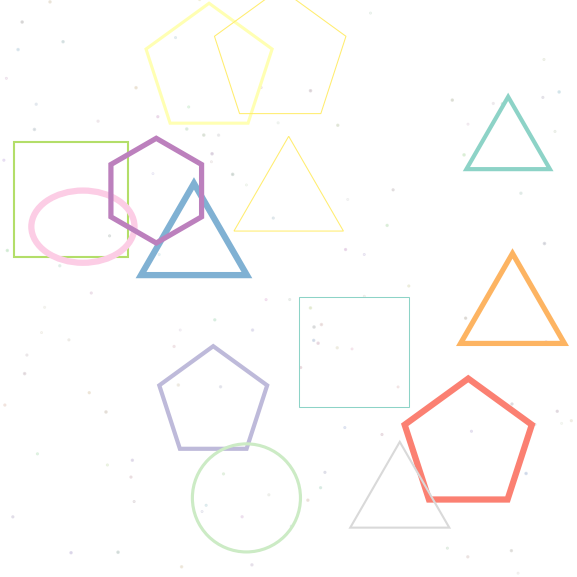[{"shape": "triangle", "thickness": 2, "radius": 0.42, "center": [0.88, 0.748]}, {"shape": "square", "thickness": 0.5, "radius": 0.48, "center": [0.614, 0.389]}, {"shape": "pentagon", "thickness": 1.5, "radius": 0.57, "center": [0.362, 0.879]}, {"shape": "pentagon", "thickness": 2, "radius": 0.49, "center": [0.369, 0.301]}, {"shape": "pentagon", "thickness": 3, "radius": 0.58, "center": [0.811, 0.228]}, {"shape": "triangle", "thickness": 3, "radius": 0.53, "center": [0.336, 0.576]}, {"shape": "triangle", "thickness": 2.5, "radius": 0.52, "center": [0.887, 0.456]}, {"shape": "square", "thickness": 1, "radius": 0.49, "center": [0.123, 0.654]}, {"shape": "oval", "thickness": 3, "radius": 0.45, "center": [0.144, 0.607]}, {"shape": "triangle", "thickness": 1, "radius": 0.5, "center": [0.692, 0.135]}, {"shape": "hexagon", "thickness": 2.5, "radius": 0.45, "center": [0.271, 0.669]}, {"shape": "circle", "thickness": 1.5, "radius": 0.47, "center": [0.427, 0.137]}, {"shape": "pentagon", "thickness": 0.5, "radius": 0.6, "center": [0.485, 0.899]}, {"shape": "triangle", "thickness": 0.5, "radius": 0.55, "center": [0.5, 0.654]}]